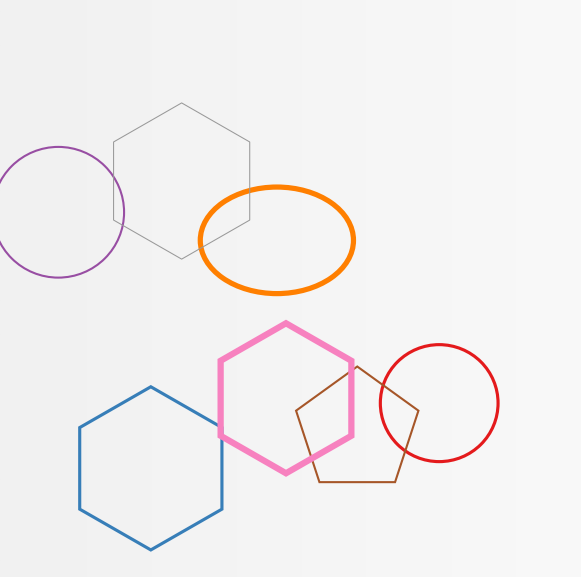[{"shape": "circle", "thickness": 1.5, "radius": 0.51, "center": [0.756, 0.301]}, {"shape": "hexagon", "thickness": 1.5, "radius": 0.71, "center": [0.259, 0.188]}, {"shape": "circle", "thickness": 1, "radius": 0.57, "center": [0.1, 0.632]}, {"shape": "oval", "thickness": 2.5, "radius": 0.66, "center": [0.476, 0.583]}, {"shape": "pentagon", "thickness": 1, "radius": 0.55, "center": [0.615, 0.254]}, {"shape": "hexagon", "thickness": 3, "radius": 0.65, "center": [0.492, 0.309]}, {"shape": "hexagon", "thickness": 0.5, "radius": 0.68, "center": [0.313, 0.686]}]